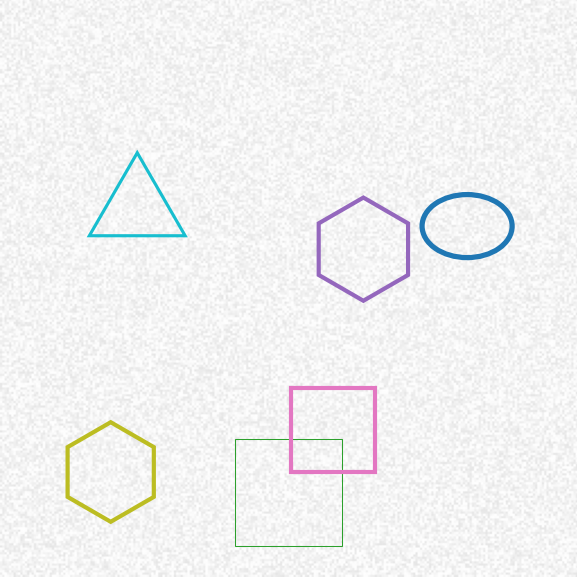[{"shape": "oval", "thickness": 2.5, "radius": 0.39, "center": [0.809, 0.608]}, {"shape": "square", "thickness": 0.5, "radius": 0.46, "center": [0.5, 0.146]}, {"shape": "hexagon", "thickness": 2, "radius": 0.45, "center": [0.629, 0.568]}, {"shape": "square", "thickness": 2, "radius": 0.36, "center": [0.577, 0.255]}, {"shape": "hexagon", "thickness": 2, "radius": 0.43, "center": [0.192, 0.182]}, {"shape": "triangle", "thickness": 1.5, "radius": 0.48, "center": [0.238, 0.639]}]